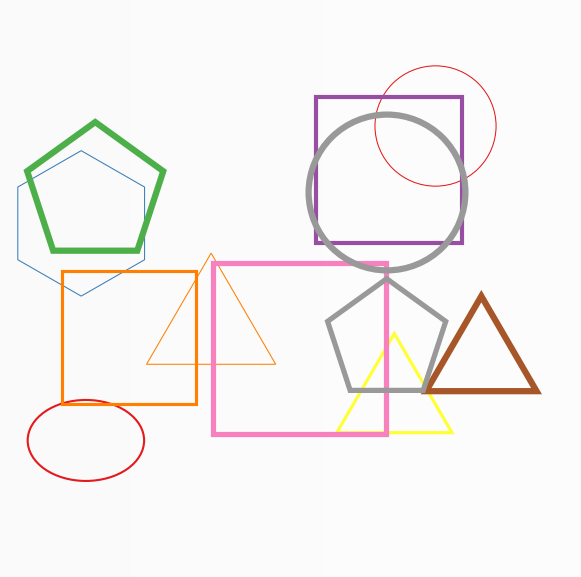[{"shape": "oval", "thickness": 1, "radius": 0.5, "center": [0.148, 0.236]}, {"shape": "circle", "thickness": 0.5, "radius": 0.52, "center": [0.749, 0.781]}, {"shape": "hexagon", "thickness": 0.5, "radius": 0.63, "center": [0.14, 0.612]}, {"shape": "pentagon", "thickness": 3, "radius": 0.62, "center": [0.164, 0.665]}, {"shape": "square", "thickness": 2, "radius": 0.63, "center": [0.67, 0.705]}, {"shape": "square", "thickness": 1.5, "radius": 0.58, "center": [0.222, 0.415]}, {"shape": "triangle", "thickness": 0.5, "radius": 0.64, "center": [0.363, 0.433]}, {"shape": "triangle", "thickness": 1.5, "radius": 0.57, "center": [0.678, 0.307]}, {"shape": "triangle", "thickness": 3, "radius": 0.55, "center": [0.828, 0.377]}, {"shape": "square", "thickness": 2.5, "radius": 0.74, "center": [0.516, 0.396]}, {"shape": "pentagon", "thickness": 2.5, "radius": 0.53, "center": [0.665, 0.41]}, {"shape": "circle", "thickness": 3, "radius": 0.67, "center": [0.666, 0.666]}]